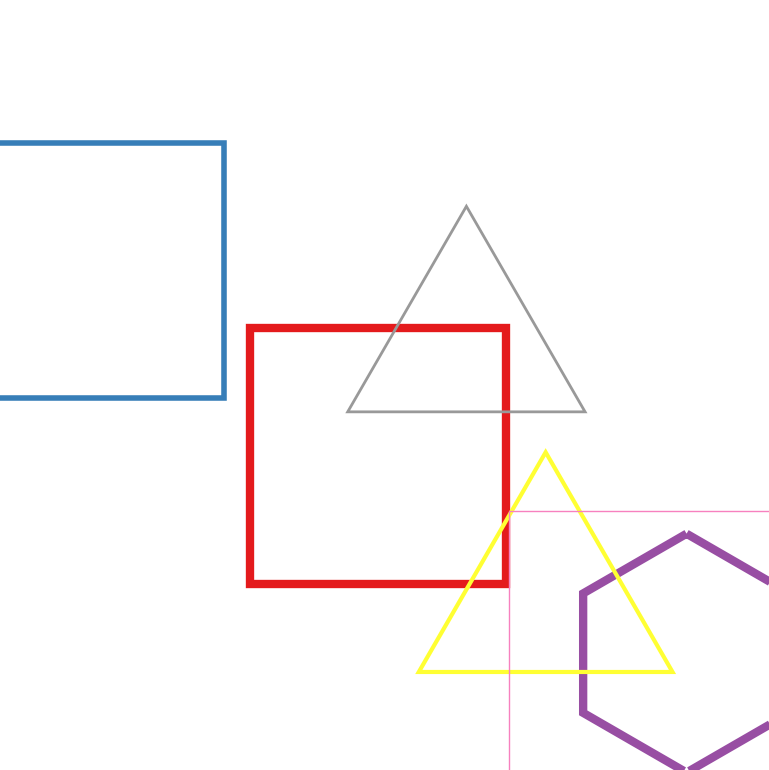[{"shape": "square", "thickness": 3, "radius": 0.83, "center": [0.491, 0.407]}, {"shape": "square", "thickness": 2, "radius": 0.83, "center": [0.126, 0.648]}, {"shape": "hexagon", "thickness": 3, "radius": 0.78, "center": [0.892, 0.152]}, {"shape": "triangle", "thickness": 1.5, "radius": 0.95, "center": [0.709, 0.222]}, {"shape": "square", "thickness": 0.5, "radius": 0.98, "center": [0.857, 0.141]}, {"shape": "triangle", "thickness": 1, "radius": 0.89, "center": [0.606, 0.554]}]